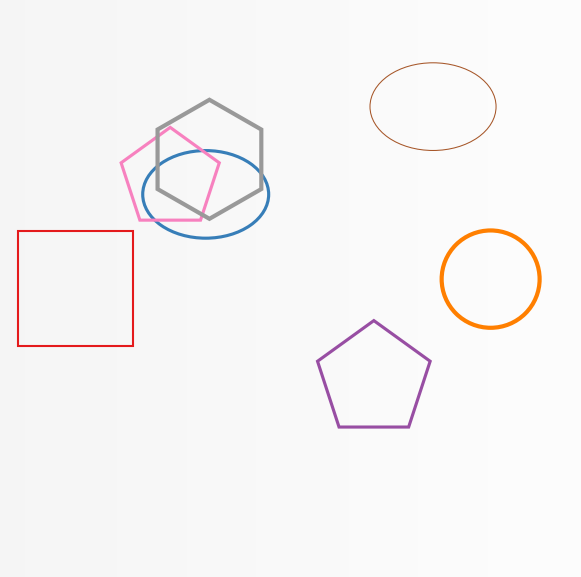[{"shape": "square", "thickness": 1, "radius": 0.5, "center": [0.13, 0.499]}, {"shape": "oval", "thickness": 1.5, "radius": 0.54, "center": [0.354, 0.663]}, {"shape": "pentagon", "thickness": 1.5, "radius": 0.51, "center": [0.643, 0.342]}, {"shape": "circle", "thickness": 2, "radius": 0.42, "center": [0.844, 0.516]}, {"shape": "oval", "thickness": 0.5, "radius": 0.54, "center": [0.745, 0.814]}, {"shape": "pentagon", "thickness": 1.5, "radius": 0.44, "center": [0.293, 0.69]}, {"shape": "hexagon", "thickness": 2, "radius": 0.52, "center": [0.36, 0.723]}]